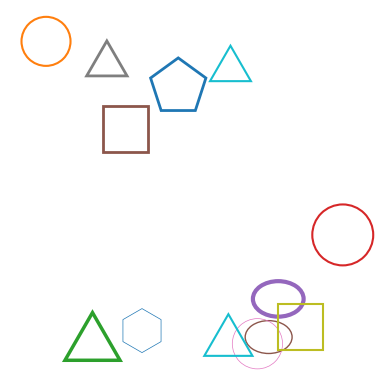[{"shape": "pentagon", "thickness": 2, "radius": 0.38, "center": [0.463, 0.774]}, {"shape": "hexagon", "thickness": 0.5, "radius": 0.29, "center": [0.369, 0.141]}, {"shape": "circle", "thickness": 1.5, "radius": 0.32, "center": [0.12, 0.893]}, {"shape": "triangle", "thickness": 2.5, "radius": 0.41, "center": [0.24, 0.105]}, {"shape": "circle", "thickness": 1.5, "radius": 0.4, "center": [0.89, 0.39]}, {"shape": "oval", "thickness": 3, "radius": 0.33, "center": [0.723, 0.224]}, {"shape": "oval", "thickness": 1, "radius": 0.3, "center": [0.698, 0.125]}, {"shape": "square", "thickness": 2, "radius": 0.3, "center": [0.326, 0.664]}, {"shape": "circle", "thickness": 0.5, "radius": 0.33, "center": [0.669, 0.107]}, {"shape": "triangle", "thickness": 2, "radius": 0.3, "center": [0.278, 0.833]}, {"shape": "square", "thickness": 1.5, "radius": 0.3, "center": [0.78, 0.15]}, {"shape": "triangle", "thickness": 1.5, "radius": 0.31, "center": [0.599, 0.82]}, {"shape": "triangle", "thickness": 1.5, "radius": 0.36, "center": [0.593, 0.112]}]